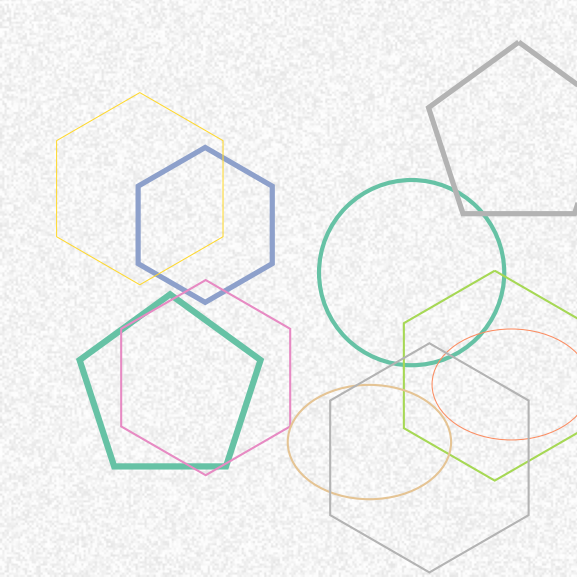[{"shape": "circle", "thickness": 2, "radius": 0.8, "center": [0.713, 0.527]}, {"shape": "pentagon", "thickness": 3, "radius": 0.82, "center": [0.295, 0.325]}, {"shape": "oval", "thickness": 0.5, "radius": 0.69, "center": [0.885, 0.333]}, {"shape": "hexagon", "thickness": 2.5, "radius": 0.67, "center": [0.355, 0.61]}, {"shape": "hexagon", "thickness": 1, "radius": 0.84, "center": [0.356, 0.345]}, {"shape": "hexagon", "thickness": 1, "radius": 0.91, "center": [0.857, 0.349]}, {"shape": "hexagon", "thickness": 0.5, "radius": 0.83, "center": [0.242, 0.672]}, {"shape": "oval", "thickness": 1, "radius": 0.71, "center": [0.64, 0.234]}, {"shape": "pentagon", "thickness": 2.5, "radius": 0.82, "center": [0.898, 0.762]}, {"shape": "hexagon", "thickness": 1, "radius": 0.99, "center": [0.744, 0.206]}]